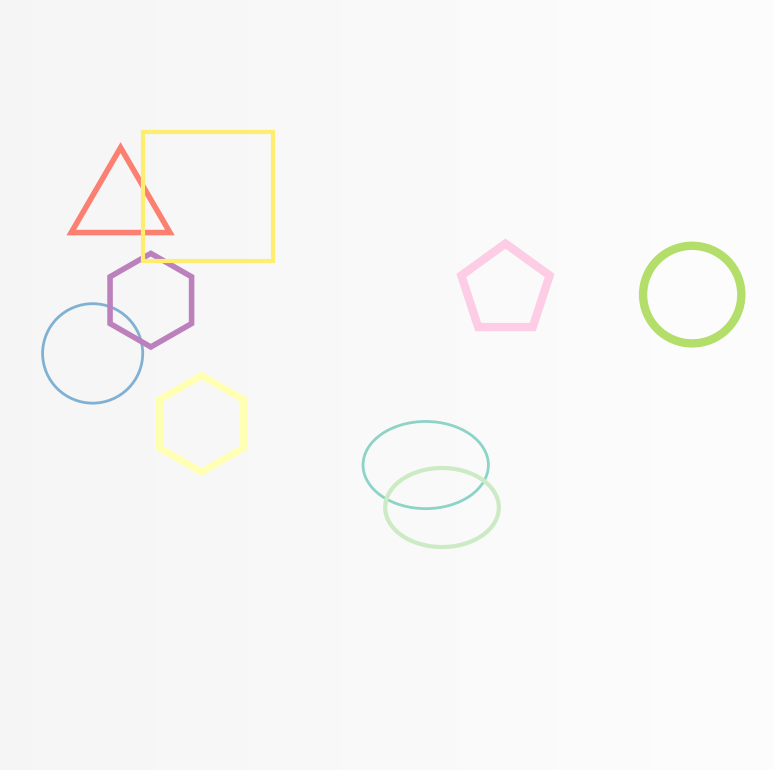[{"shape": "oval", "thickness": 1, "radius": 0.4, "center": [0.549, 0.396]}, {"shape": "hexagon", "thickness": 2.5, "radius": 0.31, "center": [0.26, 0.45]}, {"shape": "triangle", "thickness": 2, "radius": 0.37, "center": [0.156, 0.735]}, {"shape": "circle", "thickness": 1, "radius": 0.32, "center": [0.12, 0.541]}, {"shape": "circle", "thickness": 3, "radius": 0.32, "center": [0.893, 0.617]}, {"shape": "pentagon", "thickness": 3, "radius": 0.3, "center": [0.652, 0.624]}, {"shape": "hexagon", "thickness": 2, "radius": 0.3, "center": [0.195, 0.61]}, {"shape": "oval", "thickness": 1.5, "radius": 0.37, "center": [0.57, 0.341]}, {"shape": "square", "thickness": 1.5, "radius": 0.42, "center": [0.269, 0.745]}]